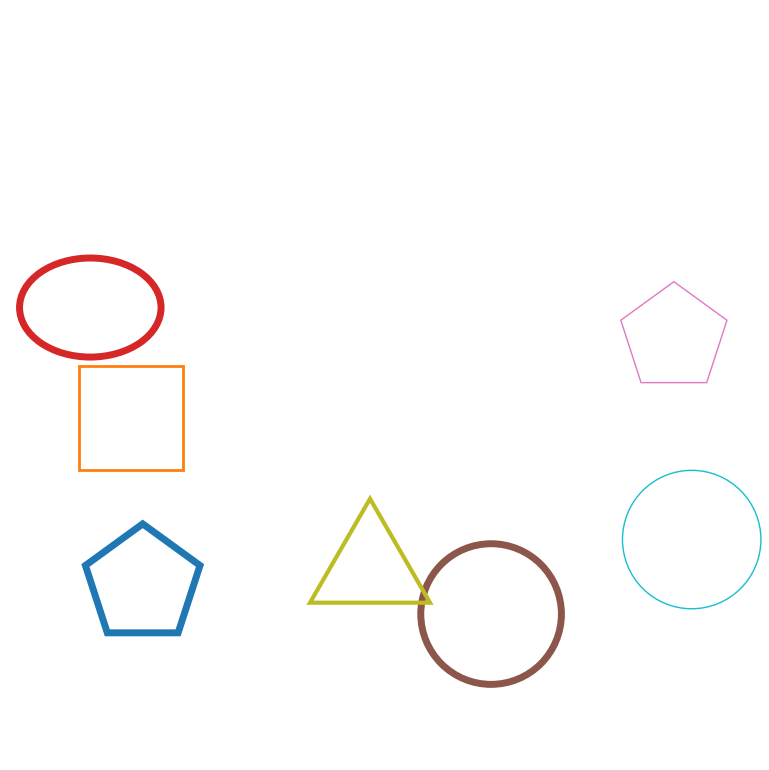[{"shape": "pentagon", "thickness": 2.5, "radius": 0.39, "center": [0.185, 0.241]}, {"shape": "square", "thickness": 1, "radius": 0.34, "center": [0.17, 0.457]}, {"shape": "oval", "thickness": 2.5, "radius": 0.46, "center": [0.117, 0.601]}, {"shape": "circle", "thickness": 2.5, "radius": 0.46, "center": [0.638, 0.203]}, {"shape": "pentagon", "thickness": 0.5, "radius": 0.36, "center": [0.875, 0.562]}, {"shape": "triangle", "thickness": 1.5, "radius": 0.45, "center": [0.481, 0.262]}, {"shape": "circle", "thickness": 0.5, "radius": 0.45, "center": [0.898, 0.299]}]